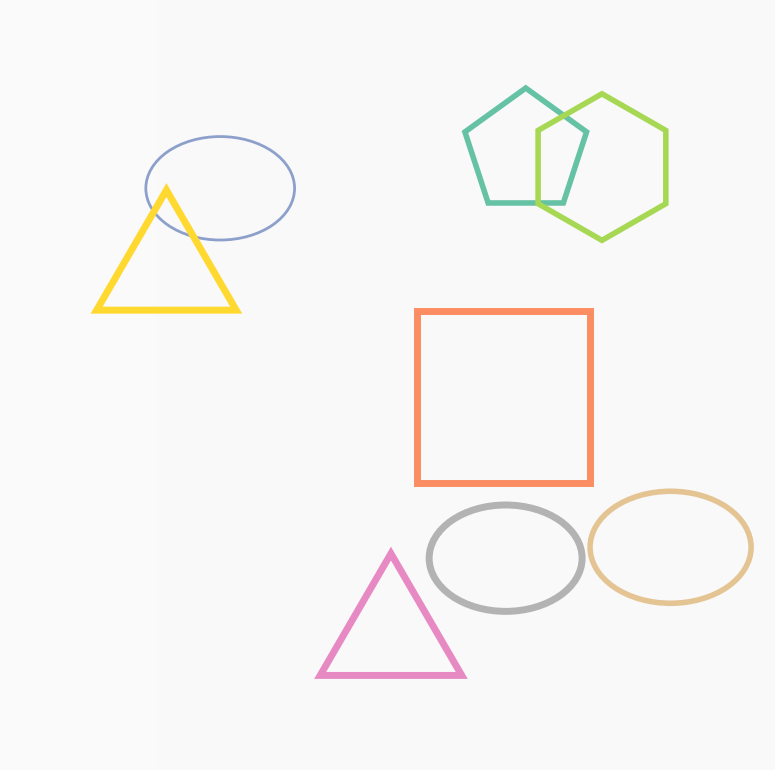[{"shape": "pentagon", "thickness": 2, "radius": 0.41, "center": [0.678, 0.803]}, {"shape": "square", "thickness": 2.5, "radius": 0.56, "center": [0.65, 0.484]}, {"shape": "oval", "thickness": 1, "radius": 0.48, "center": [0.284, 0.755]}, {"shape": "triangle", "thickness": 2.5, "radius": 0.53, "center": [0.504, 0.176]}, {"shape": "hexagon", "thickness": 2, "radius": 0.48, "center": [0.777, 0.783]}, {"shape": "triangle", "thickness": 2.5, "radius": 0.52, "center": [0.215, 0.649]}, {"shape": "oval", "thickness": 2, "radius": 0.52, "center": [0.865, 0.289]}, {"shape": "oval", "thickness": 2.5, "radius": 0.49, "center": [0.652, 0.275]}]